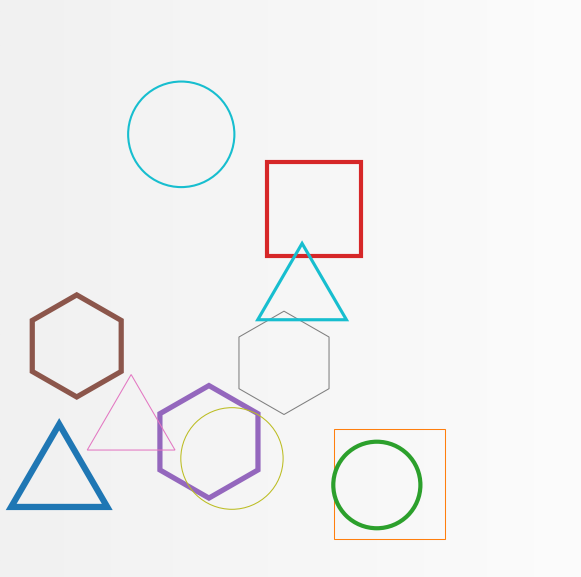[{"shape": "triangle", "thickness": 3, "radius": 0.48, "center": [0.102, 0.169]}, {"shape": "square", "thickness": 0.5, "radius": 0.48, "center": [0.671, 0.162]}, {"shape": "circle", "thickness": 2, "radius": 0.37, "center": [0.648, 0.159]}, {"shape": "square", "thickness": 2, "radius": 0.41, "center": [0.54, 0.637]}, {"shape": "hexagon", "thickness": 2.5, "radius": 0.49, "center": [0.359, 0.234]}, {"shape": "hexagon", "thickness": 2.5, "radius": 0.44, "center": [0.132, 0.4]}, {"shape": "triangle", "thickness": 0.5, "radius": 0.44, "center": [0.226, 0.263]}, {"shape": "hexagon", "thickness": 0.5, "radius": 0.45, "center": [0.489, 0.371]}, {"shape": "circle", "thickness": 0.5, "radius": 0.44, "center": [0.399, 0.205]}, {"shape": "circle", "thickness": 1, "radius": 0.46, "center": [0.312, 0.767]}, {"shape": "triangle", "thickness": 1.5, "radius": 0.44, "center": [0.52, 0.49]}]